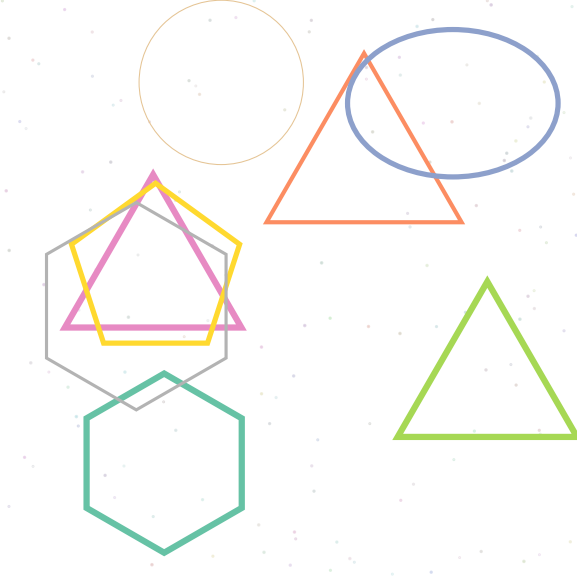[{"shape": "hexagon", "thickness": 3, "radius": 0.78, "center": [0.284, 0.197]}, {"shape": "triangle", "thickness": 2, "radius": 0.98, "center": [0.63, 0.712]}, {"shape": "oval", "thickness": 2.5, "radius": 0.91, "center": [0.784, 0.82]}, {"shape": "triangle", "thickness": 3, "radius": 0.88, "center": [0.265, 0.52]}, {"shape": "triangle", "thickness": 3, "radius": 0.9, "center": [0.844, 0.332]}, {"shape": "pentagon", "thickness": 2.5, "radius": 0.77, "center": [0.269, 0.529]}, {"shape": "circle", "thickness": 0.5, "radius": 0.71, "center": [0.383, 0.856]}, {"shape": "hexagon", "thickness": 1.5, "radius": 0.9, "center": [0.236, 0.469]}]